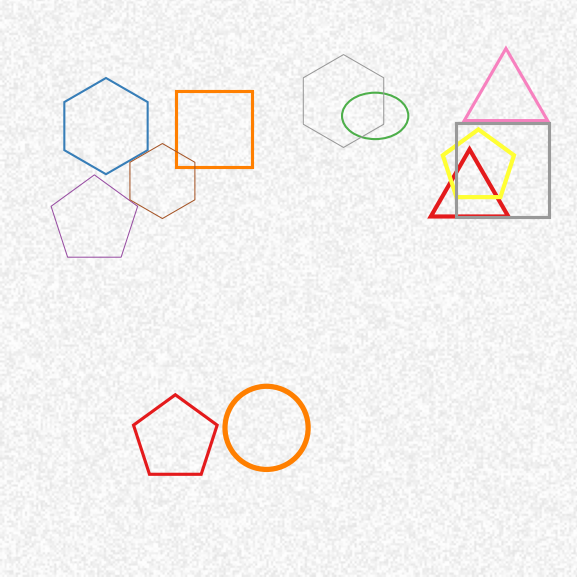[{"shape": "pentagon", "thickness": 1.5, "radius": 0.38, "center": [0.304, 0.239]}, {"shape": "triangle", "thickness": 2, "radius": 0.39, "center": [0.813, 0.663]}, {"shape": "hexagon", "thickness": 1, "radius": 0.42, "center": [0.184, 0.781]}, {"shape": "oval", "thickness": 1, "radius": 0.29, "center": [0.65, 0.798]}, {"shape": "pentagon", "thickness": 0.5, "radius": 0.39, "center": [0.163, 0.618]}, {"shape": "square", "thickness": 1.5, "radius": 0.33, "center": [0.371, 0.776]}, {"shape": "circle", "thickness": 2.5, "radius": 0.36, "center": [0.462, 0.258]}, {"shape": "pentagon", "thickness": 2, "radius": 0.32, "center": [0.828, 0.71]}, {"shape": "hexagon", "thickness": 0.5, "radius": 0.32, "center": [0.281, 0.686]}, {"shape": "triangle", "thickness": 1.5, "radius": 0.42, "center": [0.876, 0.832]}, {"shape": "hexagon", "thickness": 0.5, "radius": 0.4, "center": [0.595, 0.824]}, {"shape": "square", "thickness": 1.5, "radius": 0.41, "center": [0.87, 0.705]}]